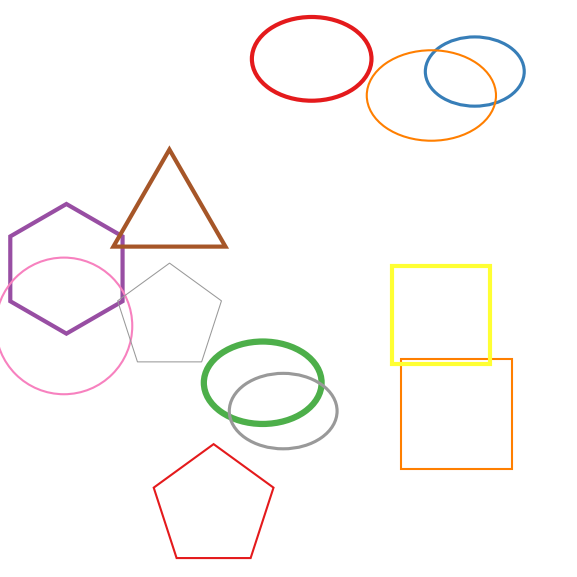[{"shape": "oval", "thickness": 2, "radius": 0.52, "center": [0.54, 0.897]}, {"shape": "pentagon", "thickness": 1, "radius": 0.55, "center": [0.37, 0.121]}, {"shape": "oval", "thickness": 1.5, "radius": 0.43, "center": [0.822, 0.875]}, {"shape": "oval", "thickness": 3, "radius": 0.51, "center": [0.455, 0.336]}, {"shape": "hexagon", "thickness": 2, "radius": 0.56, "center": [0.115, 0.534]}, {"shape": "oval", "thickness": 1, "radius": 0.56, "center": [0.747, 0.834]}, {"shape": "square", "thickness": 1, "radius": 0.48, "center": [0.79, 0.282]}, {"shape": "square", "thickness": 2, "radius": 0.42, "center": [0.764, 0.454]}, {"shape": "triangle", "thickness": 2, "radius": 0.56, "center": [0.293, 0.628]}, {"shape": "circle", "thickness": 1, "radius": 0.59, "center": [0.111, 0.435]}, {"shape": "pentagon", "thickness": 0.5, "radius": 0.47, "center": [0.294, 0.449]}, {"shape": "oval", "thickness": 1.5, "radius": 0.47, "center": [0.49, 0.287]}]